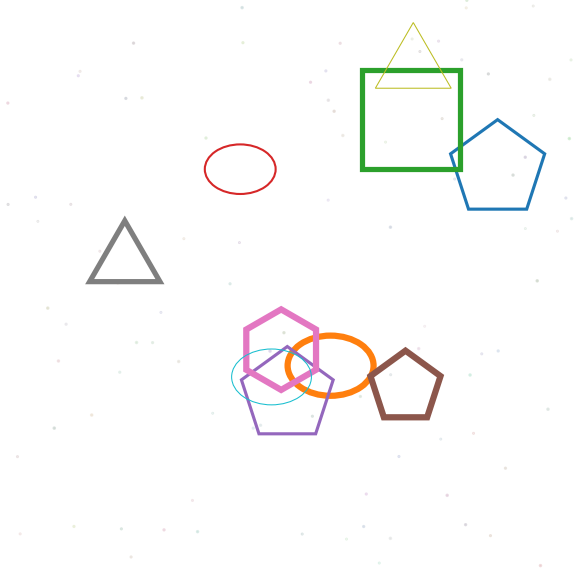[{"shape": "pentagon", "thickness": 1.5, "radius": 0.43, "center": [0.862, 0.706]}, {"shape": "oval", "thickness": 3, "radius": 0.37, "center": [0.572, 0.366]}, {"shape": "square", "thickness": 2.5, "radius": 0.43, "center": [0.711, 0.792]}, {"shape": "oval", "thickness": 1, "radius": 0.31, "center": [0.416, 0.706]}, {"shape": "pentagon", "thickness": 1.5, "radius": 0.42, "center": [0.498, 0.316]}, {"shape": "pentagon", "thickness": 3, "radius": 0.32, "center": [0.702, 0.328]}, {"shape": "hexagon", "thickness": 3, "radius": 0.35, "center": [0.487, 0.394]}, {"shape": "triangle", "thickness": 2.5, "radius": 0.35, "center": [0.216, 0.547]}, {"shape": "triangle", "thickness": 0.5, "radius": 0.38, "center": [0.716, 0.884]}, {"shape": "oval", "thickness": 0.5, "radius": 0.35, "center": [0.47, 0.346]}]